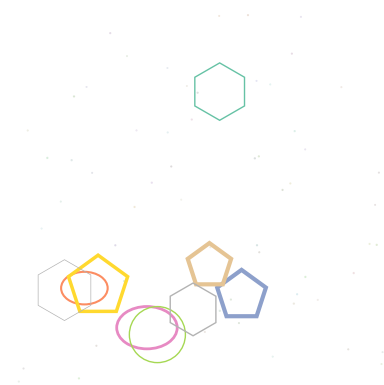[{"shape": "hexagon", "thickness": 1, "radius": 0.37, "center": [0.571, 0.762]}, {"shape": "oval", "thickness": 1.5, "radius": 0.3, "center": [0.219, 0.252]}, {"shape": "pentagon", "thickness": 3, "radius": 0.33, "center": [0.627, 0.232]}, {"shape": "oval", "thickness": 2, "radius": 0.39, "center": [0.382, 0.149]}, {"shape": "circle", "thickness": 1, "radius": 0.36, "center": [0.409, 0.131]}, {"shape": "pentagon", "thickness": 2.5, "radius": 0.4, "center": [0.255, 0.257]}, {"shape": "pentagon", "thickness": 3, "radius": 0.3, "center": [0.544, 0.309]}, {"shape": "hexagon", "thickness": 0.5, "radius": 0.4, "center": [0.168, 0.246]}, {"shape": "hexagon", "thickness": 1, "radius": 0.34, "center": [0.501, 0.196]}]